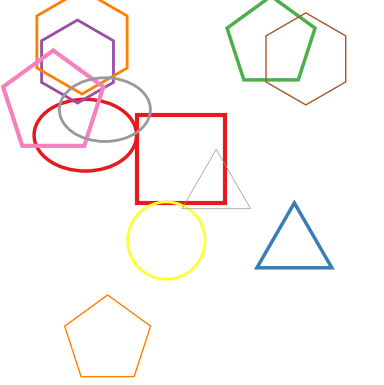[{"shape": "oval", "thickness": 2.5, "radius": 0.67, "center": [0.222, 0.649]}, {"shape": "square", "thickness": 3, "radius": 0.58, "center": [0.47, 0.587]}, {"shape": "triangle", "thickness": 2.5, "radius": 0.56, "center": [0.765, 0.361]}, {"shape": "pentagon", "thickness": 2.5, "radius": 0.6, "center": [0.704, 0.89]}, {"shape": "hexagon", "thickness": 2, "radius": 0.54, "center": [0.201, 0.84]}, {"shape": "hexagon", "thickness": 2, "radius": 0.68, "center": [0.213, 0.891]}, {"shape": "pentagon", "thickness": 1, "radius": 0.59, "center": [0.28, 0.117]}, {"shape": "circle", "thickness": 2, "radius": 0.5, "center": [0.432, 0.375]}, {"shape": "hexagon", "thickness": 1, "radius": 0.6, "center": [0.794, 0.847]}, {"shape": "pentagon", "thickness": 3, "radius": 0.68, "center": [0.138, 0.732]}, {"shape": "triangle", "thickness": 0.5, "radius": 0.51, "center": [0.562, 0.509]}, {"shape": "oval", "thickness": 2, "radius": 0.59, "center": [0.272, 0.715]}]